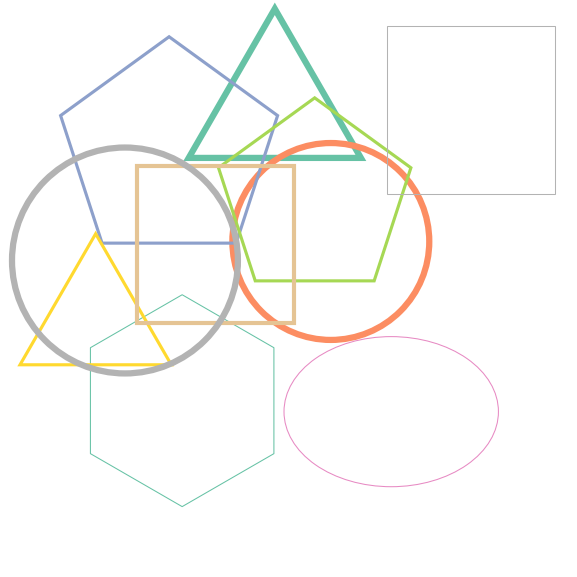[{"shape": "triangle", "thickness": 3, "radius": 0.86, "center": [0.476, 0.812]}, {"shape": "hexagon", "thickness": 0.5, "radius": 0.92, "center": [0.315, 0.305]}, {"shape": "circle", "thickness": 3, "radius": 0.85, "center": [0.573, 0.581]}, {"shape": "pentagon", "thickness": 1.5, "radius": 0.99, "center": [0.293, 0.738]}, {"shape": "oval", "thickness": 0.5, "radius": 0.93, "center": [0.677, 0.286]}, {"shape": "pentagon", "thickness": 1.5, "radius": 0.88, "center": [0.545, 0.655]}, {"shape": "triangle", "thickness": 1.5, "radius": 0.76, "center": [0.166, 0.443]}, {"shape": "square", "thickness": 2, "radius": 0.68, "center": [0.373, 0.576]}, {"shape": "circle", "thickness": 3, "radius": 0.98, "center": [0.216, 0.548]}, {"shape": "square", "thickness": 0.5, "radius": 0.73, "center": [0.815, 0.808]}]